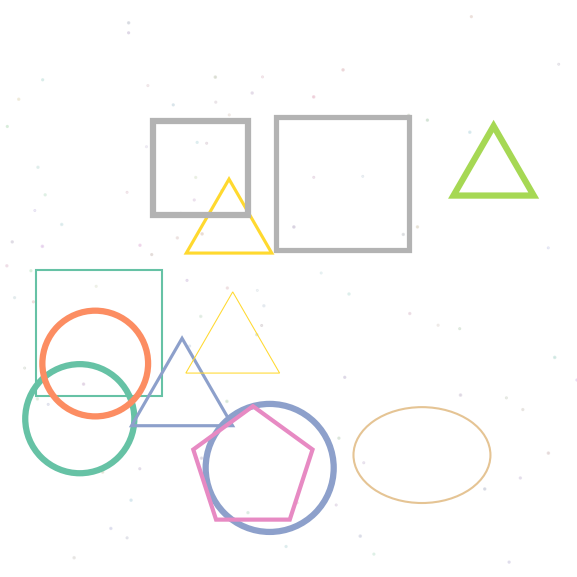[{"shape": "circle", "thickness": 3, "radius": 0.47, "center": [0.138, 0.274]}, {"shape": "square", "thickness": 1, "radius": 0.55, "center": [0.171, 0.423]}, {"shape": "circle", "thickness": 3, "radius": 0.46, "center": [0.165, 0.37]}, {"shape": "triangle", "thickness": 1.5, "radius": 0.5, "center": [0.315, 0.312]}, {"shape": "circle", "thickness": 3, "radius": 0.55, "center": [0.467, 0.189]}, {"shape": "pentagon", "thickness": 2, "radius": 0.54, "center": [0.438, 0.187]}, {"shape": "triangle", "thickness": 3, "radius": 0.4, "center": [0.855, 0.701]}, {"shape": "triangle", "thickness": 0.5, "radius": 0.47, "center": [0.403, 0.4]}, {"shape": "triangle", "thickness": 1.5, "radius": 0.43, "center": [0.397, 0.604]}, {"shape": "oval", "thickness": 1, "radius": 0.59, "center": [0.731, 0.211]}, {"shape": "square", "thickness": 2.5, "radius": 0.58, "center": [0.593, 0.681]}, {"shape": "square", "thickness": 3, "radius": 0.41, "center": [0.347, 0.709]}]